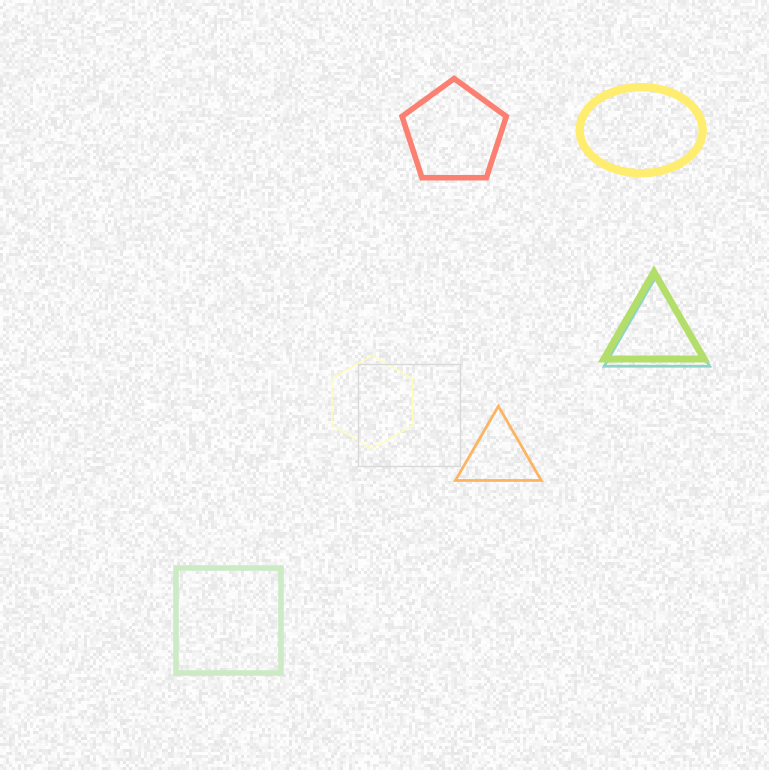[{"shape": "triangle", "thickness": 1, "radius": 0.4, "center": [0.853, 0.564]}, {"shape": "hexagon", "thickness": 0.5, "radius": 0.3, "center": [0.483, 0.478]}, {"shape": "pentagon", "thickness": 2, "radius": 0.36, "center": [0.59, 0.827]}, {"shape": "triangle", "thickness": 1, "radius": 0.32, "center": [0.647, 0.408]}, {"shape": "triangle", "thickness": 2.5, "radius": 0.38, "center": [0.849, 0.571]}, {"shape": "square", "thickness": 0.5, "radius": 0.33, "center": [0.531, 0.461]}, {"shape": "square", "thickness": 2, "radius": 0.34, "center": [0.297, 0.194]}, {"shape": "oval", "thickness": 3, "radius": 0.4, "center": [0.833, 0.831]}]